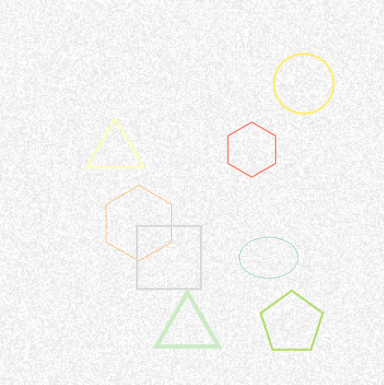[{"shape": "oval", "thickness": 0.5, "radius": 0.38, "center": [0.698, 0.331]}, {"shape": "triangle", "thickness": 1.5, "radius": 0.43, "center": [0.3, 0.608]}, {"shape": "hexagon", "thickness": 1, "radius": 0.36, "center": [0.654, 0.611]}, {"shape": "hexagon", "thickness": 0.5, "radius": 0.49, "center": [0.361, 0.42]}, {"shape": "pentagon", "thickness": 1.5, "radius": 0.42, "center": [0.758, 0.16]}, {"shape": "square", "thickness": 1.5, "radius": 0.41, "center": [0.439, 0.332]}, {"shape": "triangle", "thickness": 3, "radius": 0.47, "center": [0.487, 0.147]}, {"shape": "circle", "thickness": 1.5, "radius": 0.39, "center": [0.789, 0.783]}]